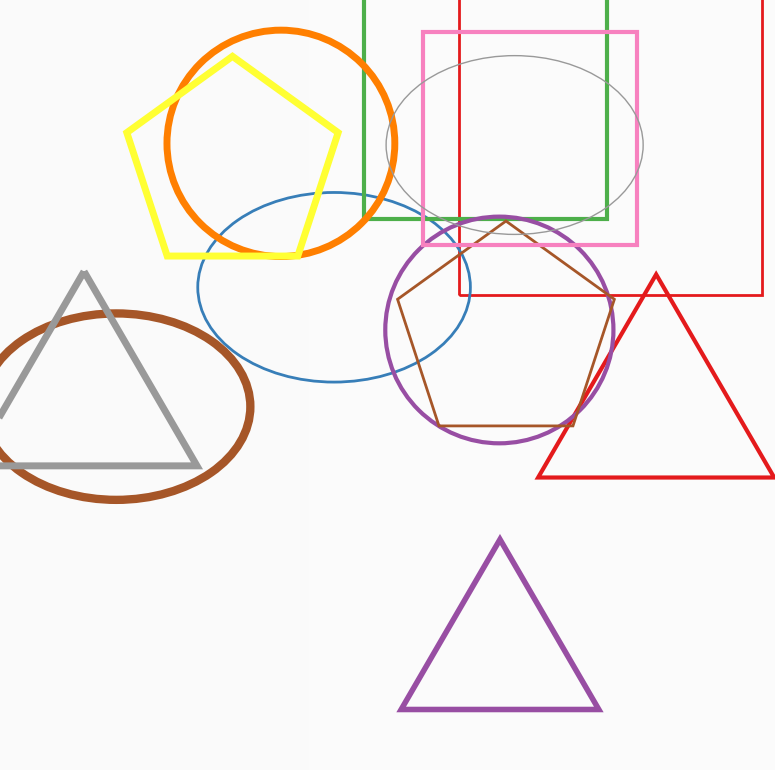[{"shape": "triangle", "thickness": 1.5, "radius": 0.88, "center": [0.847, 0.468]}, {"shape": "square", "thickness": 1, "radius": 0.98, "center": [0.788, 0.813]}, {"shape": "oval", "thickness": 1, "radius": 0.88, "center": [0.431, 0.627]}, {"shape": "square", "thickness": 1.5, "radius": 0.78, "center": [0.627, 0.872]}, {"shape": "triangle", "thickness": 2, "radius": 0.74, "center": [0.645, 0.152]}, {"shape": "circle", "thickness": 1.5, "radius": 0.74, "center": [0.644, 0.571]}, {"shape": "circle", "thickness": 2.5, "radius": 0.73, "center": [0.362, 0.814]}, {"shape": "pentagon", "thickness": 2.5, "radius": 0.72, "center": [0.3, 0.783]}, {"shape": "pentagon", "thickness": 1, "radius": 0.74, "center": [0.653, 0.566]}, {"shape": "oval", "thickness": 3, "radius": 0.86, "center": [0.15, 0.472]}, {"shape": "square", "thickness": 1.5, "radius": 0.69, "center": [0.684, 0.82]}, {"shape": "triangle", "thickness": 2.5, "radius": 0.84, "center": [0.108, 0.479]}, {"shape": "oval", "thickness": 0.5, "radius": 0.83, "center": [0.664, 0.812]}]